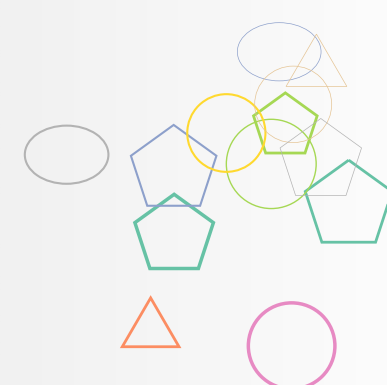[{"shape": "pentagon", "thickness": 2.5, "radius": 0.53, "center": [0.449, 0.389]}, {"shape": "pentagon", "thickness": 2, "radius": 0.59, "center": [0.9, 0.466]}, {"shape": "triangle", "thickness": 2, "radius": 0.42, "center": [0.389, 0.142]}, {"shape": "pentagon", "thickness": 1.5, "radius": 0.58, "center": [0.448, 0.559]}, {"shape": "oval", "thickness": 0.5, "radius": 0.54, "center": [0.721, 0.866]}, {"shape": "circle", "thickness": 2.5, "radius": 0.56, "center": [0.753, 0.102]}, {"shape": "pentagon", "thickness": 2, "radius": 0.43, "center": [0.736, 0.672]}, {"shape": "circle", "thickness": 1, "radius": 0.58, "center": [0.7, 0.574]}, {"shape": "circle", "thickness": 1.5, "radius": 0.5, "center": [0.584, 0.655]}, {"shape": "triangle", "thickness": 0.5, "radius": 0.45, "center": [0.817, 0.821]}, {"shape": "circle", "thickness": 0.5, "radius": 0.5, "center": [0.757, 0.729]}, {"shape": "oval", "thickness": 1.5, "radius": 0.54, "center": [0.172, 0.598]}, {"shape": "pentagon", "thickness": 0.5, "radius": 0.55, "center": [0.828, 0.582]}]